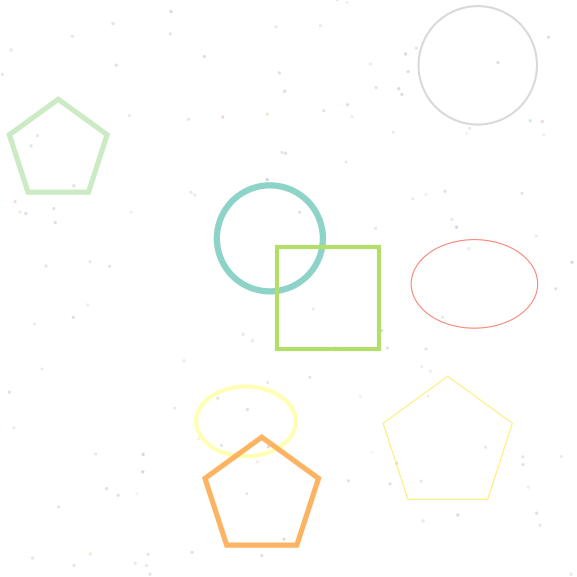[{"shape": "circle", "thickness": 3, "radius": 0.46, "center": [0.467, 0.586]}, {"shape": "oval", "thickness": 2, "radius": 0.43, "center": [0.426, 0.269]}, {"shape": "oval", "thickness": 0.5, "radius": 0.55, "center": [0.822, 0.508]}, {"shape": "pentagon", "thickness": 2.5, "radius": 0.52, "center": [0.453, 0.139]}, {"shape": "square", "thickness": 2, "radius": 0.44, "center": [0.568, 0.483]}, {"shape": "circle", "thickness": 1, "radius": 0.51, "center": [0.827, 0.886]}, {"shape": "pentagon", "thickness": 2.5, "radius": 0.45, "center": [0.101, 0.738]}, {"shape": "pentagon", "thickness": 0.5, "radius": 0.59, "center": [0.775, 0.23]}]